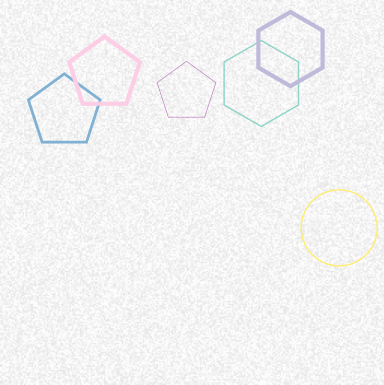[{"shape": "hexagon", "thickness": 1, "radius": 0.56, "center": [0.679, 0.783]}, {"shape": "hexagon", "thickness": 3, "radius": 0.48, "center": [0.754, 0.873]}, {"shape": "pentagon", "thickness": 2, "radius": 0.49, "center": [0.167, 0.71]}, {"shape": "pentagon", "thickness": 3, "radius": 0.48, "center": [0.272, 0.809]}, {"shape": "pentagon", "thickness": 0.5, "radius": 0.4, "center": [0.484, 0.76]}, {"shape": "circle", "thickness": 1, "radius": 0.49, "center": [0.881, 0.408]}]